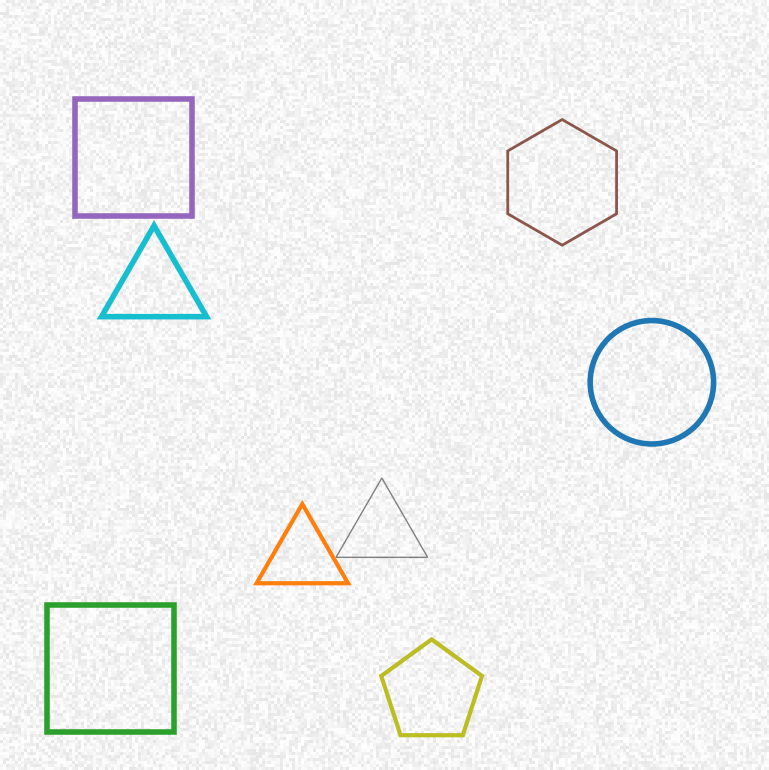[{"shape": "circle", "thickness": 2, "radius": 0.4, "center": [0.847, 0.504]}, {"shape": "triangle", "thickness": 1.5, "radius": 0.34, "center": [0.393, 0.277]}, {"shape": "square", "thickness": 2, "radius": 0.41, "center": [0.144, 0.132]}, {"shape": "square", "thickness": 2, "radius": 0.38, "center": [0.174, 0.795]}, {"shape": "hexagon", "thickness": 1, "radius": 0.41, "center": [0.73, 0.763]}, {"shape": "triangle", "thickness": 0.5, "radius": 0.34, "center": [0.496, 0.311]}, {"shape": "pentagon", "thickness": 1.5, "radius": 0.34, "center": [0.561, 0.101]}, {"shape": "triangle", "thickness": 2, "radius": 0.39, "center": [0.2, 0.628]}]